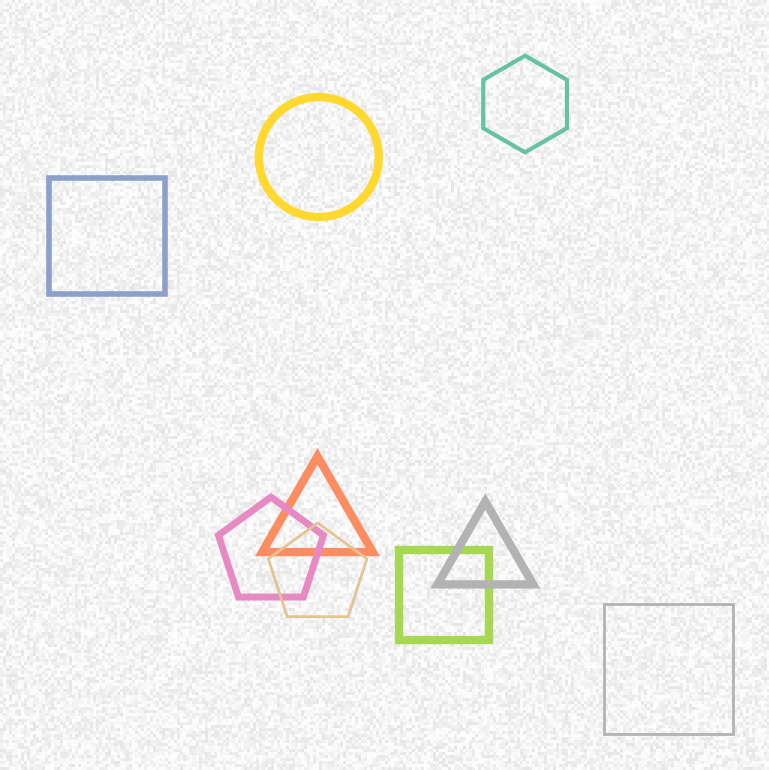[{"shape": "hexagon", "thickness": 1.5, "radius": 0.31, "center": [0.682, 0.865]}, {"shape": "triangle", "thickness": 3, "radius": 0.41, "center": [0.412, 0.324]}, {"shape": "square", "thickness": 2, "radius": 0.38, "center": [0.138, 0.693]}, {"shape": "pentagon", "thickness": 2.5, "radius": 0.36, "center": [0.352, 0.283]}, {"shape": "square", "thickness": 3, "radius": 0.29, "center": [0.576, 0.228]}, {"shape": "circle", "thickness": 3, "radius": 0.39, "center": [0.414, 0.796]}, {"shape": "pentagon", "thickness": 1, "radius": 0.34, "center": [0.413, 0.254]}, {"shape": "triangle", "thickness": 3, "radius": 0.36, "center": [0.63, 0.277]}, {"shape": "square", "thickness": 1, "radius": 0.42, "center": [0.869, 0.131]}]